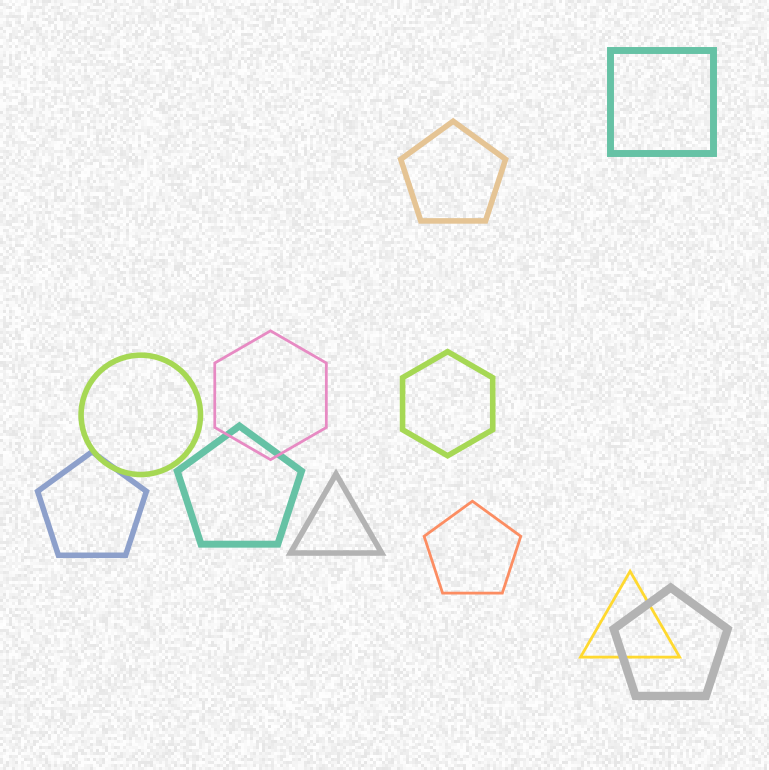[{"shape": "square", "thickness": 2.5, "radius": 0.33, "center": [0.859, 0.868]}, {"shape": "pentagon", "thickness": 2.5, "radius": 0.42, "center": [0.311, 0.362]}, {"shape": "pentagon", "thickness": 1, "radius": 0.33, "center": [0.614, 0.283]}, {"shape": "pentagon", "thickness": 2, "radius": 0.37, "center": [0.119, 0.339]}, {"shape": "hexagon", "thickness": 1, "radius": 0.42, "center": [0.351, 0.487]}, {"shape": "circle", "thickness": 2, "radius": 0.39, "center": [0.183, 0.461]}, {"shape": "hexagon", "thickness": 2, "radius": 0.34, "center": [0.581, 0.476]}, {"shape": "triangle", "thickness": 1, "radius": 0.37, "center": [0.818, 0.184]}, {"shape": "pentagon", "thickness": 2, "radius": 0.36, "center": [0.589, 0.771]}, {"shape": "triangle", "thickness": 2, "radius": 0.34, "center": [0.436, 0.316]}, {"shape": "pentagon", "thickness": 3, "radius": 0.39, "center": [0.871, 0.159]}]